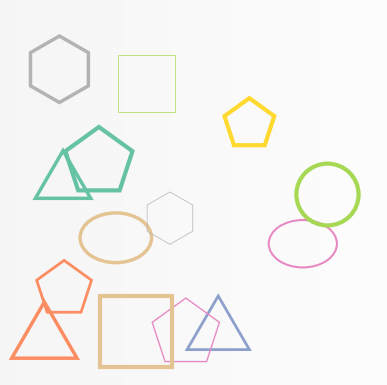[{"shape": "pentagon", "thickness": 3, "radius": 0.46, "center": [0.255, 0.579]}, {"shape": "triangle", "thickness": 2.5, "radius": 0.41, "center": [0.163, 0.526]}, {"shape": "triangle", "thickness": 2.5, "radius": 0.49, "center": [0.114, 0.118]}, {"shape": "pentagon", "thickness": 2, "radius": 0.37, "center": [0.165, 0.249]}, {"shape": "triangle", "thickness": 2, "radius": 0.46, "center": [0.563, 0.138]}, {"shape": "oval", "thickness": 1.5, "radius": 0.44, "center": [0.781, 0.367]}, {"shape": "pentagon", "thickness": 1, "radius": 0.46, "center": [0.48, 0.135]}, {"shape": "circle", "thickness": 3, "radius": 0.4, "center": [0.845, 0.495]}, {"shape": "square", "thickness": 0.5, "radius": 0.37, "center": [0.379, 0.784]}, {"shape": "pentagon", "thickness": 3, "radius": 0.34, "center": [0.644, 0.678]}, {"shape": "square", "thickness": 3, "radius": 0.46, "center": [0.352, 0.14]}, {"shape": "oval", "thickness": 2.5, "radius": 0.46, "center": [0.299, 0.382]}, {"shape": "hexagon", "thickness": 0.5, "radius": 0.34, "center": [0.439, 0.433]}, {"shape": "hexagon", "thickness": 2.5, "radius": 0.43, "center": [0.153, 0.82]}]